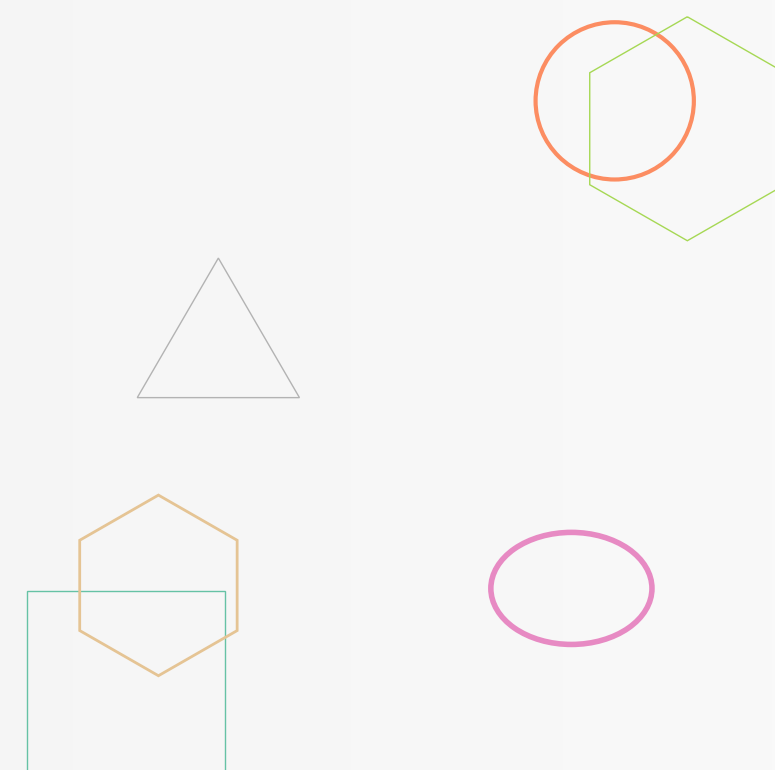[{"shape": "square", "thickness": 0.5, "radius": 0.64, "center": [0.163, 0.104]}, {"shape": "circle", "thickness": 1.5, "radius": 0.51, "center": [0.793, 0.869]}, {"shape": "oval", "thickness": 2, "radius": 0.52, "center": [0.737, 0.236]}, {"shape": "hexagon", "thickness": 0.5, "radius": 0.73, "center": [0.887, 0.833]}, {"shape": "hexagon", "thickness": 1, "radius": 0.59, "center": [0.204, 0.24]}, {"shape": "triangle", "thickness": 0.5, "radius": 0.6, "center": [0.282, 0.544]}]